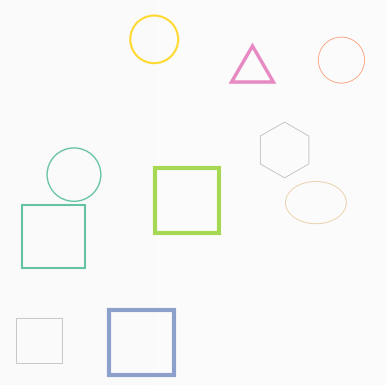[{"shape": "square", "thickness": 1.5, "radius": 0.41, "center": [0.138, 0.385]}, {"shape": "circle", "thickness": 1, "radius": 0.35, "center": [0.191, 0.546]}, {"shape": "circle", "thickness": 0.5, "radius": 0.3, "center": [0.881, 0.844]}, {"shape": "square", "thickness": 3, "radius": 0.42, "center": [0.365, 0.11]}, {"shape": "triangle", "thickness": 2.5, "radius": 0.31, "center": [0.652, 0.818]}, {"shape": "square", "thickness": 3, "radius": 0.42, "center": [0.483, 0.48]}, {"shape": "circle", "thickness": 1.5, "radius": 0.31, "center": [0.398, 0.898]}, {"shape": "oval", "thickness": 0.5, "radius": 0.39, "center": [0.815, 0.474]}, {"shape": "hexagon", "thickness": 0.5, "radius": 0.36, "center": [0.734, 0.61]}, {"shape": "square", "thickness": 0.5, "radius": 0.29, "center": [0.1, 0.115]}]